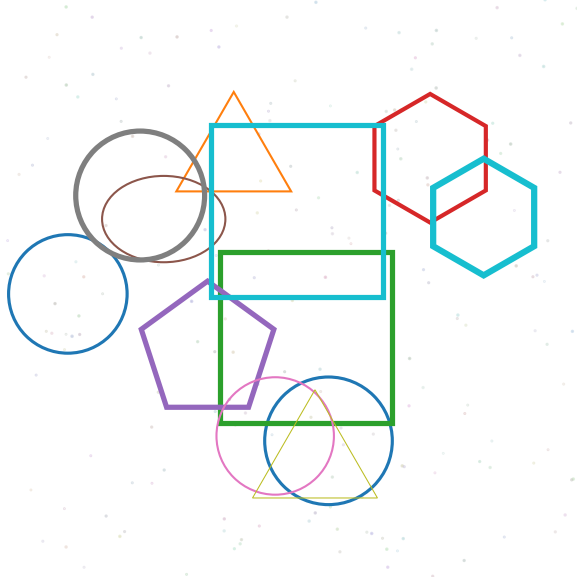[{"shape": "circle", "thickness": 1.5, "radius": 0.55, "center": [0.569, 0.236]}, {"shape": "circle", "thickness": 1.5, "radius": 0.51, "center": [0.117, 0.49]}, {"shape": "triangle", "thickness": 1, "radius": 0.57, "center": [0.405, 0.725]}, {"shape": "square", "thickness": 2.5, "radius": 0.74, "center": [0.53, 0.415]}, {"shape": "hexagon", "thickness": 2, "radius": 0.56, "center": [0.745, 0.725]}, {"shape": "pentagon", "thickness": 2.5, "radius": 0.6, "center": [0.359, 0.392]}, {"shape": "oval", "thickness": 1, "radius": 0.53, "center": [0.284, 0.62]}, {"shape": "circle", "thickness": 1, "radius": 0.51, "center": [0.477, 0.244]}, {"shape": "circle", "thickness": 2.5, "radius": 0.56, "center": [0.243, 0.661]}, {"shape": "triangle", "thickness": 0.5, "radius": 0.62, "center": [0.545, 0.199]}, {"shape": "hexagon", "thickness": 3, "radius": 0.5, "center": [0.838, 0.623]}, {"shape": "square", "thickness": 2.5, "radius": 0.74, "center": [0.514, 0.634]}]